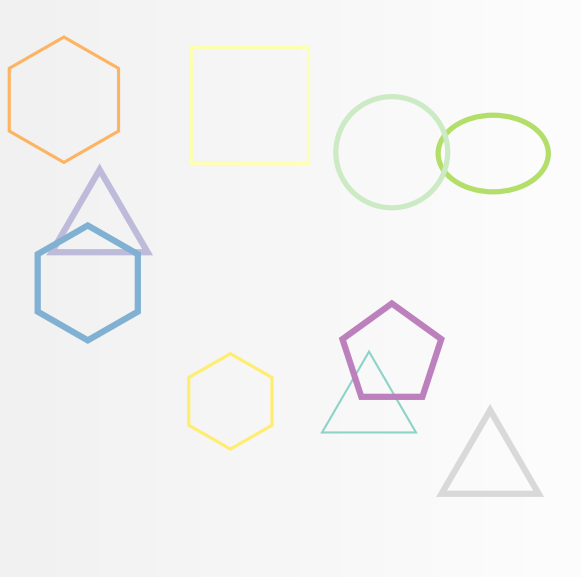[{"shape": "triangle", "thickness": 1, "radius": 0.47, "center": [0.635, 0.297]}, {"shape": "square", "thickness": 1.5, "radius": 0.5, "center": [0.43, 0.817]}, {"shape": "triangle", "thickness": 3, "radius": 0.48, "center": [0.171, 0.61]}, {"shape": "hexagon", "thickness": 3, "radius": 0.5, "center": [0.151, 0.509]}, {"shape": "hexagon", "thickness": 1.5, "radius": 0.54, "center": [0.11, 0.826]}, {"shape": "oval", "thickness": 2.5, "radius": 0.47, "center": [0.849, 0.733]}, {"shape": "triangle", "thickness": 3, "radius": 0.48, "center": [0.843, 0.192]}, {"shape": "pentagon", "thickness": 3, "radius": 0.45, "center": [0.674, 0.384]}, {"shape": "circle", "thickness": 2.5, "radius": 0.48, "center": [0.674, 0.736]}, {"shape": "hexagon", "thickness": 1.5, "radius": 0.41, "center": [0.396, 0.304]}]